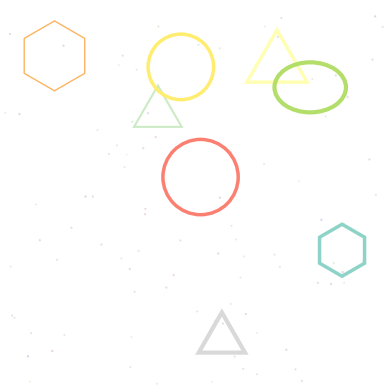[{"shape": "hexagon", "thickness": 2.5, "radius": 0.34, "center": [0.888, 0.35]}, {"shape": "triangle", "thickness": 2.5, "radius": 0.45, "center": [0.719, 0.832]}, {"shape": "circle", "thickness": 2.5, "radius": 0.49, "center": [0.521, 0.54]}, {"shape": "hexagon", "thickness": 1, "radius": 0.45, "center": [0.141, 0.855]}, {"shape": "oval", "thickness": 3, "radius": 0.46, "center": [0.806, 0.773]}, {"shape": "triangle", "thickness": 3, "radius": 0.35, "center": [0.576, 0.119]}, {"shape": "triangle", "thickness": 1.5, "radius": 0.36, "center": [0.41, 0.706]}, {"shape": "circle", "thickness": 2.5, "radius": 0.43, "center": [0.47, 0.826]}]